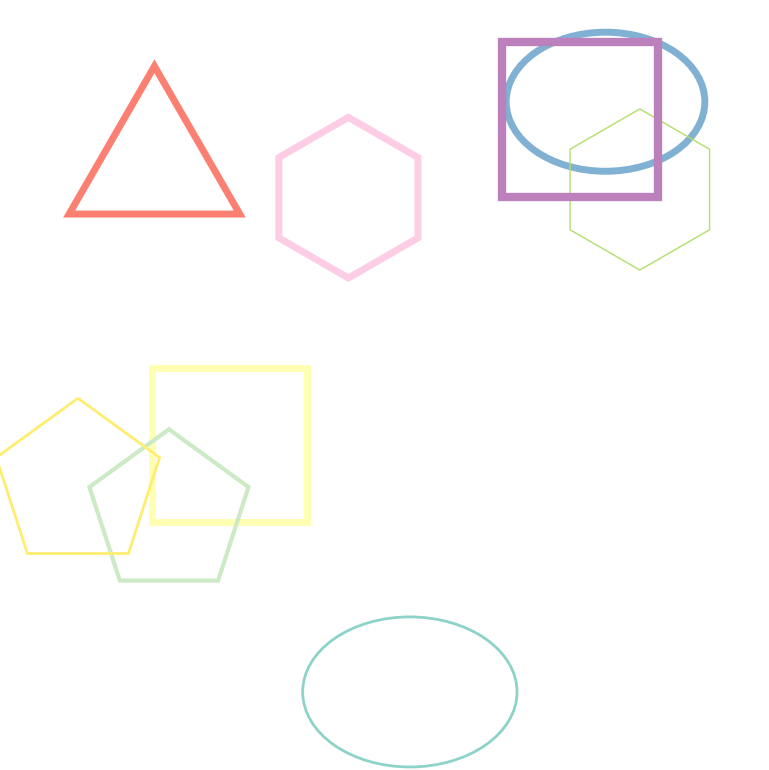[{"shape": "oval", "thickness": 1, "radius": 0.7, "center": [0.532, 0.101]}, {"shape": "square", "thickness": 2.5, "radius": 0.5, "center": [0.298, 0.422]}, {"shape": "triangle", "thickness": 2.5, "radius": 0.64, "center": [0.201, 0.786]}, {"shape": "oval", "thickness": 2.5, "radius": 0.64, "center": [0.786, 0.868]}, {"shape": "hexagon", "thickness": 0.5, "radius": 0.52, "center": [0.831, 0.754]}, {"shape": "hexagon", "thickness": 2.5, "radius": 0.52, "center": [0.452, 0.743]}, {"shape": "square", "thickness": 3, "radius": 0.51, "center": [0.753, 0.845]}, {"shape": "pentagon", "thickness": 1.5, "radius": 0.54, "center": [0.219, 0.334]}, {"shape": "pentagon", "thickness": 1, "radius": 0.56, "center": [0.101, 0.371]}]